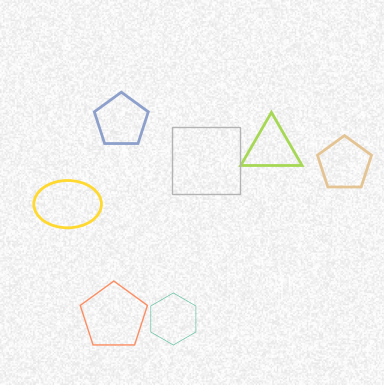[{"shape": "hexagon", "thickness": 0.5, "radius": 0.34, "center": [0.45, 0.171]}, {"shape": "pentagon", "thickness": 1, "radius": 0.46, "center": [0.296, 0.178]}, {"shape": "pentagon", "thickness": 2, "radius": 0.37, "center": [0.315, 0.687]}, {"shape": "triangle", "thickness": 2, "radius": 0.46, "center": [0.705, 0.616]}, {"shape": "oval", "thickness": 2, "radius": 0.44, "center": [0.176, 0.47]}, {"shape": "pentagon", "thickness": 2, "radius": 0.37, "center": [0.895, 0.574]}, {"shape": "square", "thickness": 1, "radius": 0.44, "center": [0.535, 0.583]}]